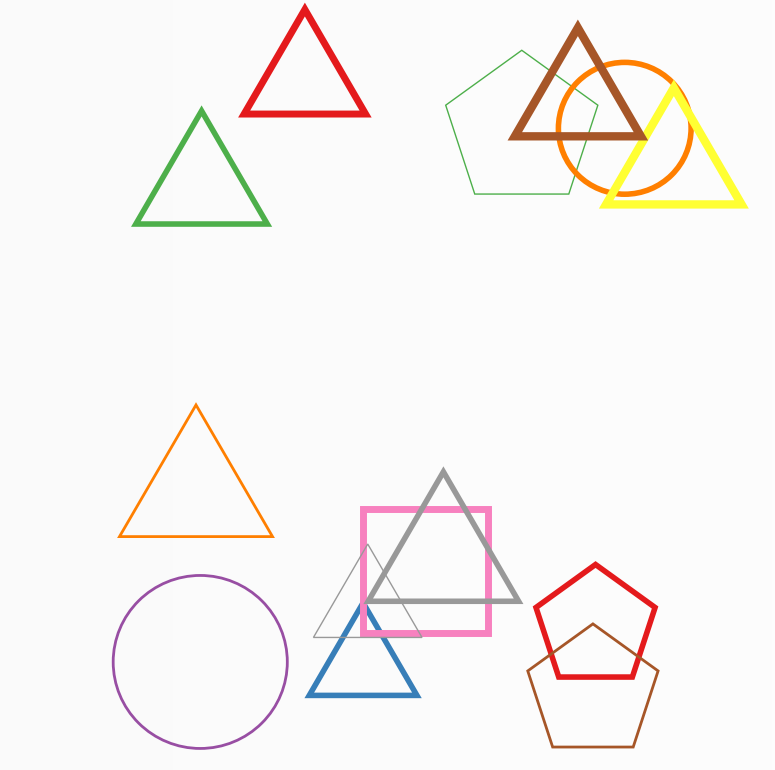[{"shape": "pentagon", "thickness": 2, "radius": 0.4, "center": [0.768, 0.186]}, {"shape": "triangle", "thickness": 2.5, "radius": 0.45, "center": [0.393, 0.897]}, {"shape": "triangle", "thickness": 2, "radius": 0.4, "center": [0.469, 0.137]}, {"shape": "pentagon", "thickness": 0.5, "radius": 0.52, "center": [0.673, 0.831]}, {"shape": "triangle", "thickness": 2, "radius": 0.49, "center": [0.26, 0.758]}, {"shape": "circle", "thickness": 1, "radius": 0.56, "center": [0.258, 0.14]}, {"shape": "circle", "thickness": 2, "radius": 0.43, "center": [0.806, 0.833]}, {"shape": "triangle", "thickness": 1, "radius": 0.57, "center": [0.253, 0.36]}, {"shape": "triangle", "thickness": 3, "radius": 0.5, "center": [0.869, 0.785]}, {"shape": "triangle", "thickness": 3, "radius": 0.47, "center": [0.746, 0.87]}, {"shape": "pentagon", "thickness": 1, "radius": 0.44, "center": [0.765, 0.101]}, {"shape": "square", "thickness": 2.5, "radius": 0.4, "center": [0.549, 0.259]}, {"shape": "triangle", "thickness": 0.5, "radius": 0.4, "center": [0.474, 0.213]}, {"shape": "triangle", "thickness": 2, "radius": 0.56, "center": [0.572, 0.275]}]